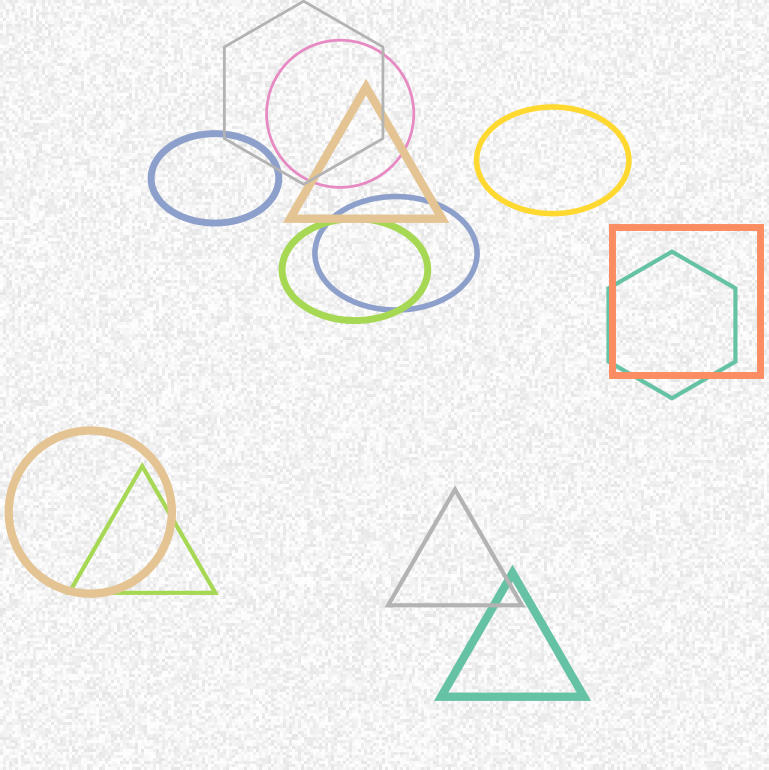[{"shape": "hexagon", "thickness": 1.5, "radius": 0.48, "center": [0.873, 0.578]}, {"shape": "triangle", "thickness": 3, "radius": 0.54, "center": [0.666, 0.149]}, {"shape": "square", "thickness": 2.5, "radius": 0.48, "center": [0.891, 0.609]}, {"shape": "oval", "thickness": 2, "radius": 0.53, "center": [0.514, 0.671]}, {"shape": "oval", "thickness": 2.5, "radius": 0.41, "center": [0.279, 0.768]}, {"shape": "circle", "thickness": 1, "radius": 0.48, "center": [0.442, 0.852]}, {"shape": "oval", "thickness": 2.5, "radius": 0.47, "center": [0.461, 0.65]}, {"shape": "triangle", "thickness": 1.5, "radius": 0.55, "center": [0.185, 0.285]}, {"shape": "oval", "thickness": 2, "radius": 0.49, "center": [0.718, 0.792]}, {"shape": "circle", "thickness": 3, "radius": 0.53, "center": [0.117, 0.335]}, {"shape": "triangle", "thickness": 3, "radius": 0.57, "center": [0.475, 0.773]}, {"shape": "triangle", "thickness": 1.5, "radius": 0.5, "center": [0.591, 0.264]}, {"shape": "hexagon", "thickness": 1, "radius": 0.59, "center": [0.394, 0.88]}]